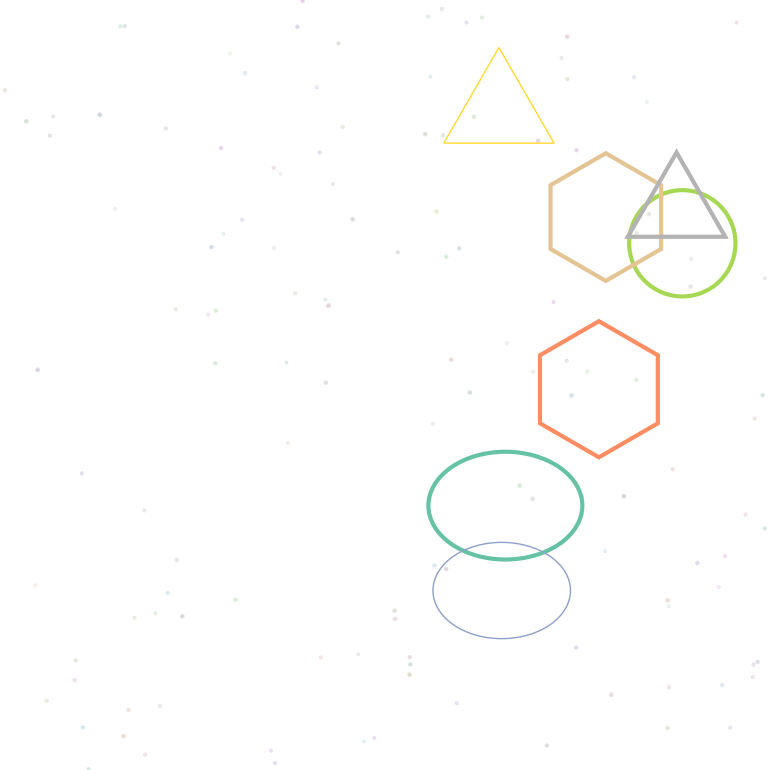[{"shape": "oval", "thickness": 1.5, "radius": 0.5, "center": [0.656, 0.343]}, {"shape": "hexagon", "thickness": 1.5, "radius": 0.44, "center": [0.778, 0.494]}, {"shape": "oval", "thickness": 0.5, "radius": 0.45, "center": [0.652, 0.233]}, {"shape": "circle", "thickness": 1.5, "radius": 0.35, "center": [0.886, 0.684]}, {"shape": "triangle", "thickness": 0.5, "radius": 0.41, "center": [0.648, 0.855]}, {"shape": "hexagon", "thickness": 1.5, "radius": 0.41, "center": [0.787, 0.718]}, {"shape": "triangle", "thickness": 1.5, "radius": 0.37, "center": [0.879, 0.729]}]